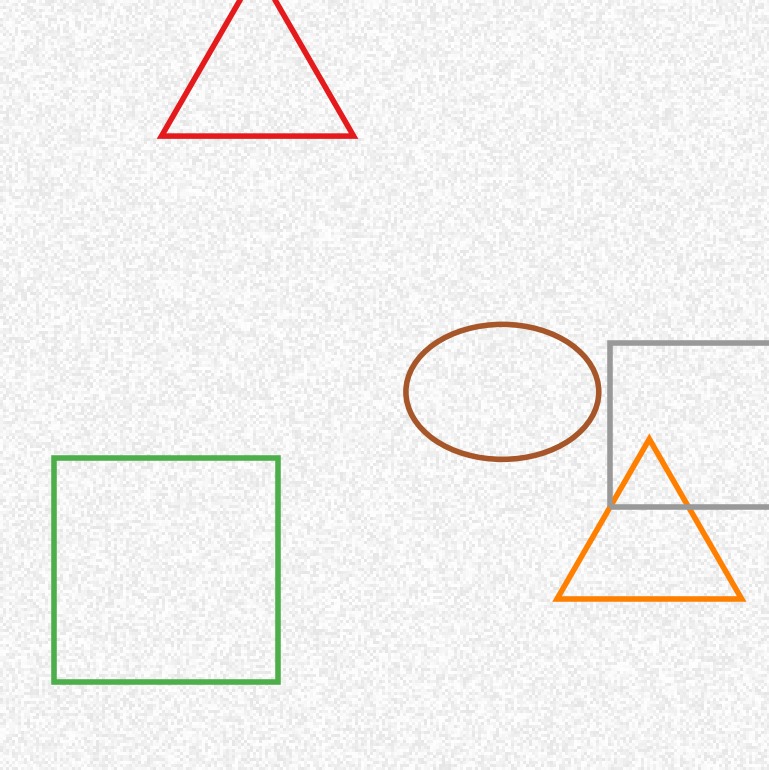[{"shape": "triangle", "thickness": 2, "radius": 0.72, "center": [0.334, 0.895]}, {"shape": "square", "thickness": 2, "radius": 0.73, "center": [0.216, 0.26]}, {"shape": "triangle", "thickness": 2, "radius": 0.69, "center": [0.843, 0.291]}, {"shape": "oval", "thickness": 2, "radius": 0.63, "center": [0.652, 0.491]}, {"shape": "square", "thickness": 2, "radius": 0.53, "center": [0.899, 0.448]}]